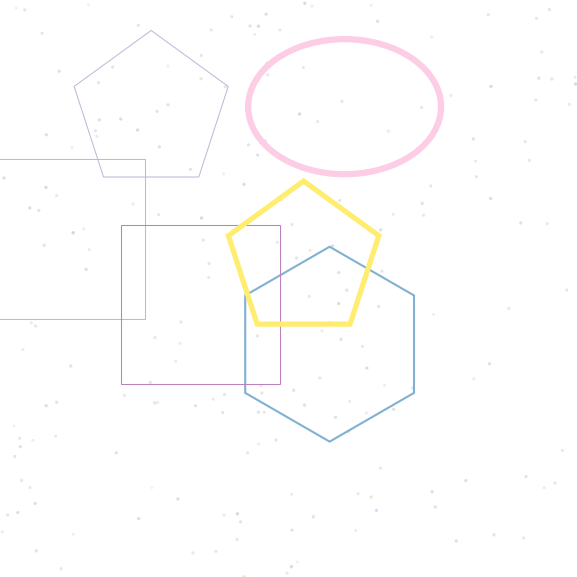[{"shape": "square", "thickness": 0.5, "radius": 0.69, "center": [0.113, 0.585]}, {"shape": "pentagon", "thickness": 0.5, "radius": 0.7, "center": [0.262, 0.806]}, {"shape": "hexagon", "thickness": 1, "radius": 0.84, "center": [0.571, 0.403]}, {"shape": "oval", "thickness": 3, "radius": 0.84, "center": [0.597, 0.814]}, {"shape": "square", "thickness": 0.5, "radius": 0.69, "center": [0.348, 0.472]}, {"shape": "pentagon", "thickness": 2.5, "radius": 0.68, "center": [0.526, 0.549]}]